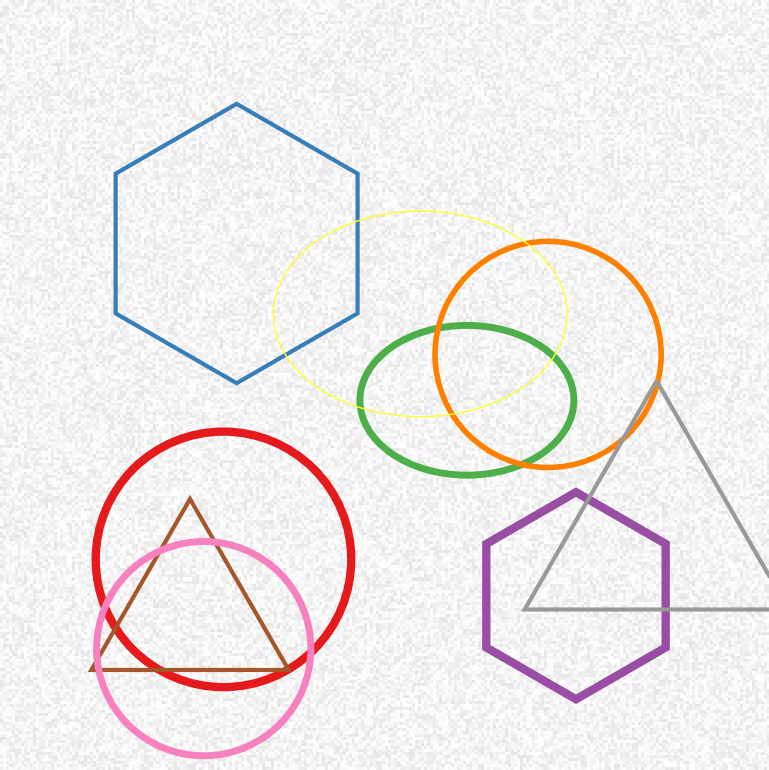[{"shape": "circle", "thickness": 3, "radius": 0.83, "center": [0.29, 0.274]}, {"shape": "hexagon", "thickness": 1.5, "radius": 0.91, "center": [0.307, 0.684]}, {"shape": "oval", "thickness": 2.5, "radius": 0.69, "center": [0.606, 0.48]}, {"shape": "hexagon", "thickness": 3, "radius": 0.67, "center": [0.748, 0.226]}, {"shape": "circle", "thickness": 2, "radius": 0.73, "center": [0.712, 0.54]}, {"shape": "oval", "thickness": 0.5, "radius": 0.95, "center": [0.546, 0.592]}, {"shape": "triangle", "thickness": 1.5, "radius": 0.74, "center": [0.247, 0.204]}, {"shape": "circle", "thickness": 2.5, "radius": 0.7, "center": [0.265, 0.158]}, {"shape": "triangle", "thickness": 1.5, "radius": 0.99, "center": [0.853, 0.307]}]